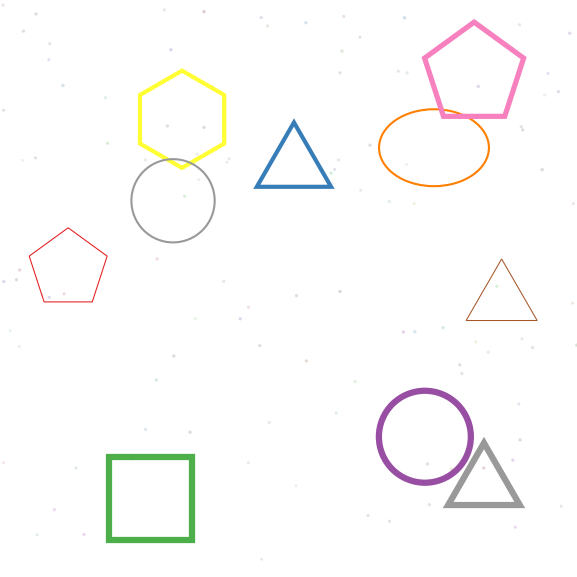[{"shape": "pentagon", "thickness": 0.5, "radius": 0.35, "center": [0.118, 0.534]}, {"shape": "triangle", "thickness": 2, "radius": 0.37, "center": [0.509, 0.713]}, {"shape": "square", "thickness": 3, "radius": 0.36, "center": [0.26, 0.136]}, {"shape": "circle", "thickness": 3, "radius": 0.4, "center": [0.736, 0.243]}, {"shape": "oval", "thickness": 1, "radius": 0.48, "center": [0.751, 0.743]}, {"shape": "hexagon", "thickness": 2, "radius": 0.42, "center": [0.315, 0.793]}, {"shape": "triangle", "thickness": 0.5, "radius": 0.36, "center": [0.869, 0.48]}, {"shape": "pentagon", "thickness": 2.5, "radius": 0.45, "center": [0.821, 0.871]}, {"shape": "triangle", "thickness": 3, "radius": 0.36, "center": [0.838, 0.16]}, {"shape": "circle", "thickness": 1, "radius": 0.36, "center": [0.3, 0.651]}]